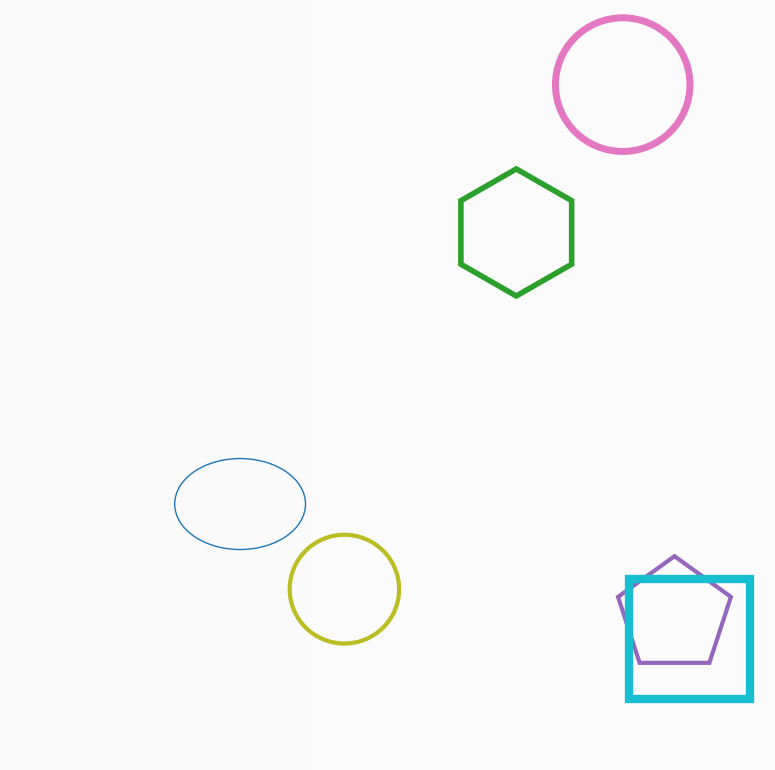[{"shape": "oval", "thickness": 0.5, "radius": 0.42, "center": [0.31, 0.345]}, {"shape": "hexagon", "thickness": 2, "radius": 0.41, "center": [0.666, 0.698]}, {"shape": "pentagon", "thickness": 1.5, "radius": 0.38, "center": [0.87, 0.201]}, {"shape": "circle", "thickness": 2.5, "radius": 0.43, "center": [0.803, 0.89]}, {"shape": "circle", "thickness": 1.5, "radius": 0.35, "center": [0.444, 0.235]}, {"shape": "square", "thickness": 3, "radius": 0.39, "center": [0.89, 0.17]}]